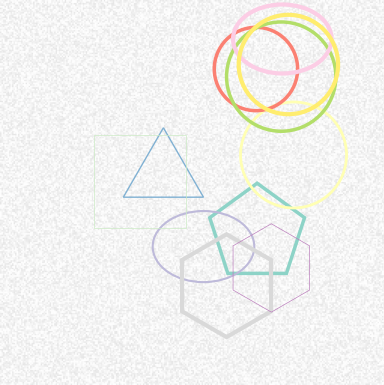[{"shape": "pentagon", "thickness": 2.5, "radius": 0.65, "center": [0.668, 0.395]}, {"shape": "circle", "thickness": 2, "radius": 0.69, "center": [0.762, 0.597]}, {"shape": "oval", "thickness": 1.5, "radius": 0.66, "center": [0.529, 0.36]}, {"shape": "circle", "thickness": 2.5, "radius": 0.54, "center": [0.665, 0.821]}, {"shape": "triangle", "thickness": 1, "radius": 0.6, "center": [0.424, 0.548]}, {"shape": "circle", "thickness": 2.5, "radius": 0.71, "center": [0.73, 0.801]}, {"shape": "oval", "thickness": 3, "radius": 0.64, "center": [0.733, 0.899]}, {"shape": "hexagon", "thickness": 3, "radius": 0.67, "center": [0.588, 0.258]}, {"shape": "hexagon", "thickness": 0.5, "radius": 0.57, "center": [0.705, 0.304]}, {"shape": "square", "thickness": 0.5, "radius": 0.6, "center": [0.364, 0.529]}, {"shape": "circle", "thickness": 3, "radius": 0.65, "center": [0.749, 0.832]}]